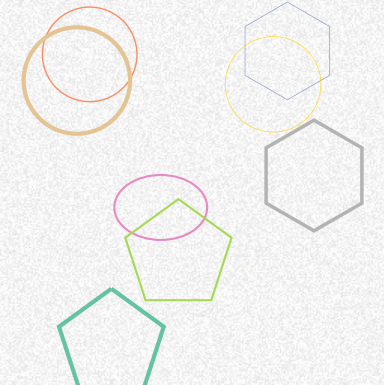[{"shape": "pentagon", "thickness": 3, "radius": 0.72, "center": [0.289, 0.107]}, {"shape": "circle", "thickness": 1, "radius": 0.61, "center": [0.233, 0.859]}, {"shape": "hexagon", "thickness": 0.5, "radius": 0.63, "center": [0.746, 0.868]}, {"shape": "oval", "thickness": 1.5, "radius": 0.6, "center": [0.418, 0.461]}, {"shape": "pentagon", "thickness": 1.5, "radius": 0.73, "center": [0.463, 0.338]}, {"shape": "circle", "thickness": 0.5, "radius": 0.62, "center": [0.709, 0.781]}, {"shape": "circle", "thickness": 3, "radius": 0.69, "center": [0.2, 0.791]}, {"shape": "hexagon", "thickness": 2.5, "radius": 0.72, "center": [0.816, 0.544]}]